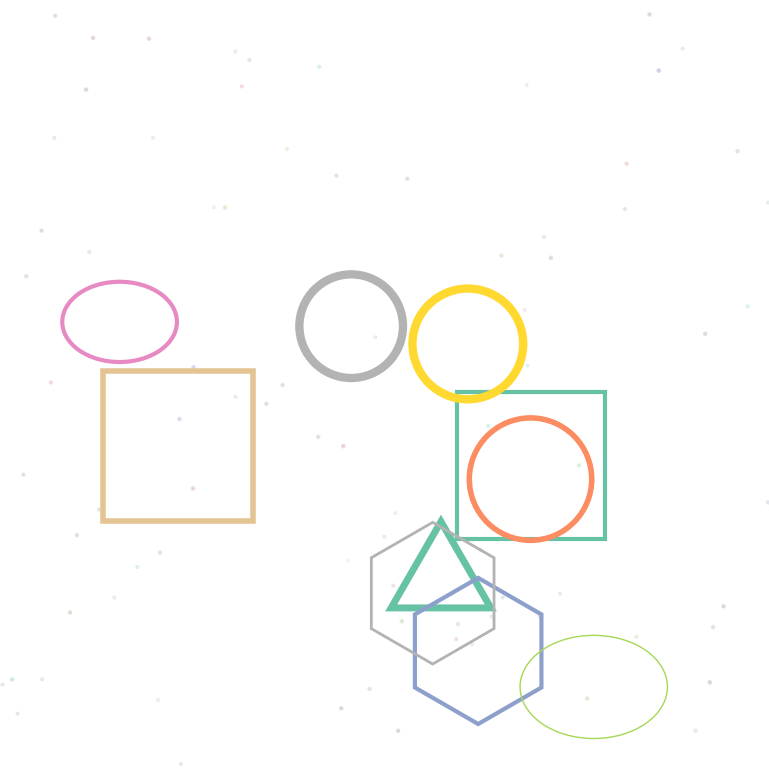[{"shape": "triangle", "thickness": 2.5, "radius": 0.37, "center": [0.573, 0.248]}, {"shape": "square", "thickness": 1.5, "radius": 0.48, "center": [0.689, 0.396]}, {"shape": "circle", "thickness": 2, "radius": 0.4, "center": [0.689, 0.378]}, {"shape": "hexagon", "thickness": 1.5, "radius": 0.47, "center": [0.621, 0.155]}, {"shape": "oval", "thickness": 1.5, "radius": 0.37, "center": [0.155, 0.582]}, {"shape": "oval", "thickness": 0.5, "radius": 0.48, "center": [0.771, 0.108]}, {"shape": "circle", "thickness": 3, "radius": 0.36, "center": [0.608, 0.553]}, {"shape": "square", "thickness": 2, "radius": 0.49, "center": [0.231, 0.421]}, {"shape": "circle", "thickness": 3, "radius": 0.34, "center": [0.456, 0.576]}, {"shape": "hexagon", "thickness": 1, "radius": 0.46, "center": [0.562, 0.23]}]